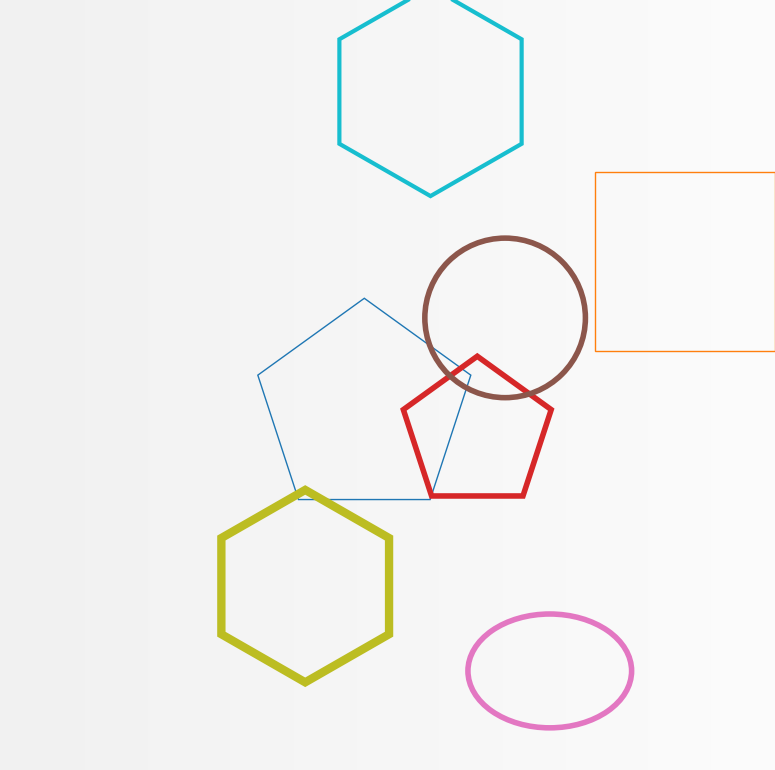[{"shape": "pentagon", "thickness": 0.5, "radius": 0.72, "center": [0.47, 0.468]}, {"shape": "square", "thickness": 0.5, "radius": 0.58, "center": [0.884, 0.66]}, {"shape": "pentagon", "thickness": 2, "radius": 0.5, "center": [0.616, 0.437]}, {"shape": "circle", "thickness": 2, "radius": 0.52, "center": [0.652, 0.587]}, {"shape": "oval", "thickness": 2, "radius": 0.53, "center": [0.709, 0.129]}, {"shape": "hexagon", "thickness": 3, "radius": 0.62, "center": [0.394, 0.239]}, {"shape": "hexagon", "thickness": 1.5, "radius": 0.68, "center": [0.555, 0.881]}]